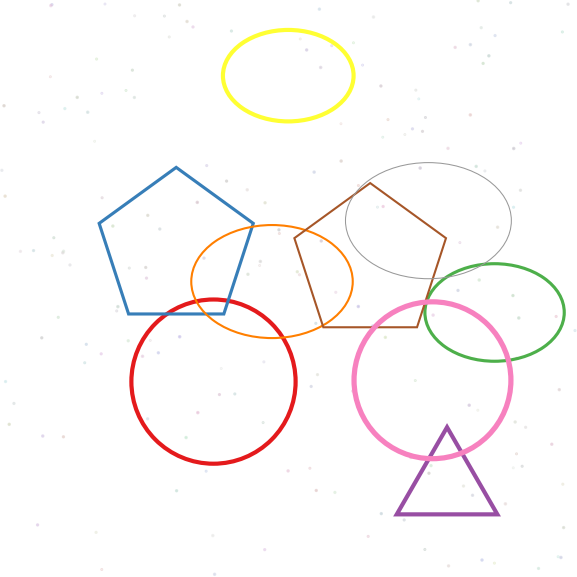[{"shape": "circle", "thickness": 2, "radius": 0.71, "center": [0.37, 0.338]}, {"shape": "pentagon", "thickness": 1.5, "radius": 0.7, "center": [0.305, 0.569]}, {"shape": "oval", "thickness": 1.5, "radius": 0.6, "center": [0.856, 0.458]}, {"shape": "triangle", "thickness": 2, "radius": 0.5, "center": [0.774, 0.159]}, {"shape": "oval", "thickness": 1, "radius": 0.7, "center": [0.471, 0.512]}, {"shape": "oval", "thickness": 2, "radius": 0.57, "center": [0.499, 0.868]}, {"shape": "pentagon", "thickness": 1, "radius": 0.69, "center": [0.641, 0.544]}, {"shape": "circle", "thickness": 2.5, "radius": 0.68, "center": [0.749, 0.341]}, {"shape": "oval", "thickness": 0.5, "radius": 0.72, "center": [0.742, 0.617]}]